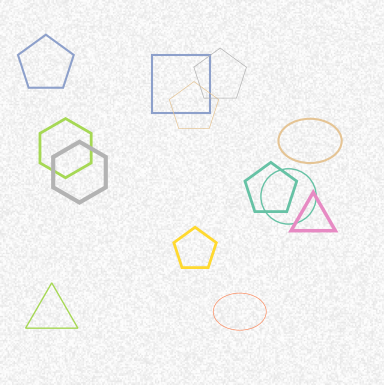[{"shape": "pentagon", "thickness": 2, "radius": 0.35, "center": [0.703, 0.508]}, {"shape": "circle", "thickness": 1, "radius": 0.36, "center": [0.75, 0.49]}, {"shape": "oval", "thickness": 0.5, "radius": 0.34, "center": [0.623, 0.19]}, {"shape": "pentagon", "thickness": 1.5, "radius": 0.38, "center": [0.119, 0.834]}, {"shape": "square", "thickness": 1.5, "radius": 0.38, "center": [0.47, 0.782]}, {"shape": "triangle", "thickness": 2.5, "radius": 0.33, "center": [0.814, 0.434]}, {"shape": "hexagon", "thickness": 2, "radius": 0.38, "center": [0.17, 0.615]}, {"shape": "triangle", "thickness": 1, "radius": 0.39, "center": [0.134, 0.187]}, {"shape": "pentagon", "thickness": 2, "radius": 0.29, "center": [0.507, 0.352]}, {"shape": "pentagon", "thickness": 0.5, "radius": 0.34, "center": [0.504, 0.721]}, {"shape": "oval", "thickness": 1.5, "radius": 0.41, "center": [0.805, 0.634]}, {"shape": "hexagon", "thickness": 3, "radius": 0.39, "center": [0.206, 0.553]}, {"shape": "pentagon", "thickness": 0.5, "radius": 0.36, "center": [0.572, 0.803]}]